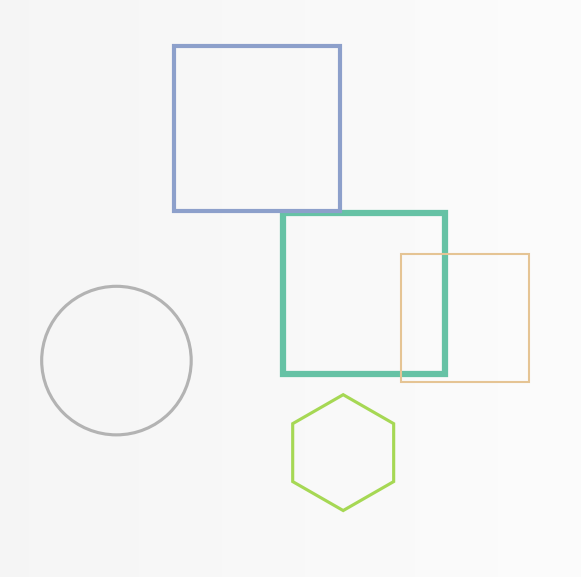[{"shape": "square", "thickness": 3, "radius": 0.7, "center": [0.627, 0.491]}, {"shape": "square", "thickness": 2, "radius": 0.71, "center": [0.441, 0.776]}, {"shape": "hexagon", "thickness": 1.5, "radius": 0.5, "center": [0.59, 0.215]}, {"shape": "square", "thickness": 1, "radius": 0.55, "center": [0.8, 0.449]}, {"shape": "circle", "thickness": 1.5, "radius": 0.64, "center": [0.2, 0.375]}]